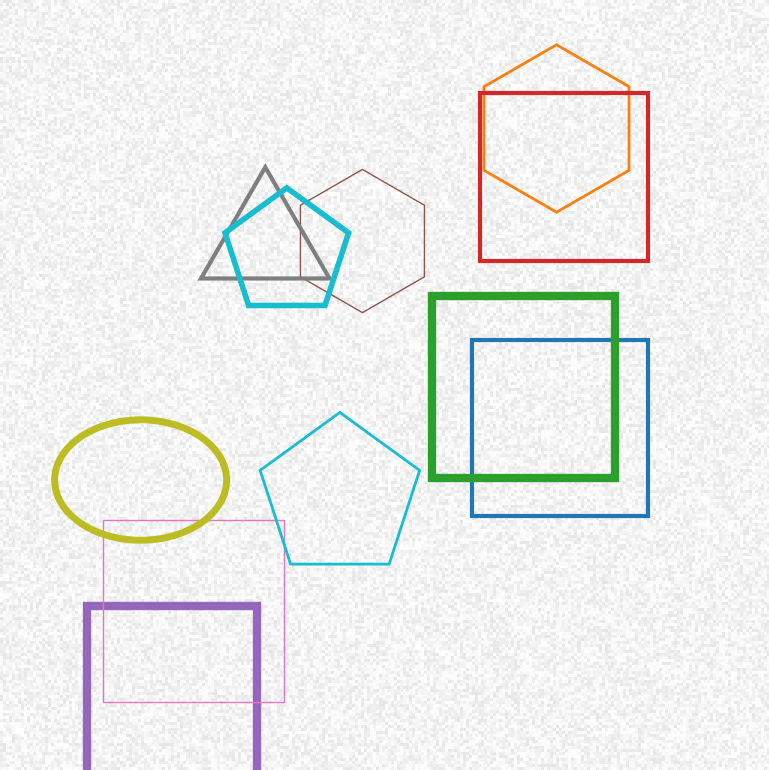[{"shape": "square", "thickness": 1.5, "radius": 0.57, "center": [0.727, 0.444]}, {"shape": "hexagon", "thickness": 1, "radius": 0.54, "center": [0.723, 0.833]}, {"shape": "square", "thickness": 3, "radius": 0.59, "center": [0.68, 0.497]}, {"shape": "square", "thickness": 1.5, "radius": 0.54, "center": [0.733, 0.77]}, {"shape": "square", "thickness": 3, "radius": 0.55, "center": [0.224, 0.102]}, {"shape": "hexagon", "thickness": 0.5, "radius": 0.46, "center": [0.471, 0.687]}, {"shape": "square", "thickness": 0.5, "radius": 0.59, "center": [0.251, 0.207]}, {"shape": "triangle", "thickness": 1.5, "radius": 0.48, "center": [0.345, 0.686]}, {"shape": "oval", "thickness": 2.5, "radius": 0.56, "center": [0.183, 0.377]}, {"shape": "pentagon", "thickness": 1, "radius": 0.54, "center": [0.441, 0.355]}, {"shape": "pentagon", "thickness": 2, "radius": 0.42, "center": [0.372, 0.672]}]